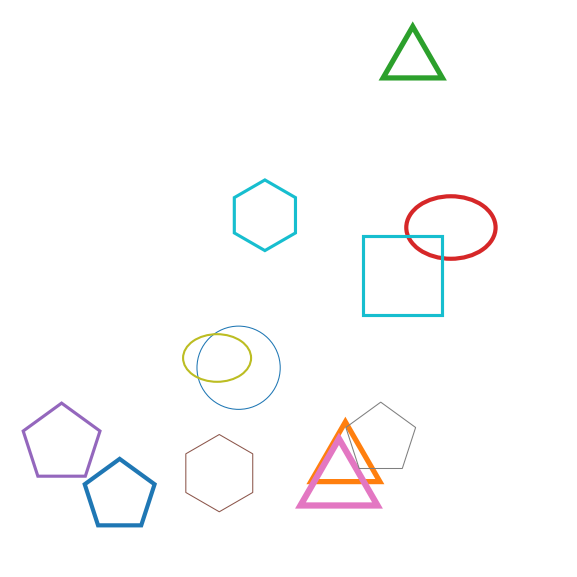[{"shape": "pentagon", "thickness": 2, "radius": 0.32, "center": [0.207, 0.141]}, {"shape": "circle", "thickness": 0.5, "radius": 0.36, "center": [0.413, 0.362]}, {"shape": "triangle", "thickness": 2.5, "radius": 0.34, "center": [0.598, 0.2]}, {"shape": "triangle", "thickness": 2.5, "radius": 0.3, "center": [0.715, 0.894]}, {"shape": "oval", "thickness": 2, "radius": 0.39, "center": [0.781, 0.605]}, {"shape": "pentagon", "thickness": 1.5, "radius": 0.35, "center": [0.107, 0.231]}, {"shape": "hexagon", "thickness": 0.5, "radius": 0.33, "center": [0.38, 0.18]}, {"shape": "triangle", "thickness": 3, "radius": 0.39, "center": [0.587, 0.162]}, {"shape": "pentagon", "thickness": 0.5, "radius": 0.32, "center": [0.659, 0.239]}, {"shape": "oval", "thickness": 1, "radius": 0.29, "center": [0.376, 0.379]}, {"shape": "hexagon", "thickness": 1.5, "radius": 0.31, "center": [0.459, 0.626]}, {"shape": "square", "thickness": 1.5, "radius": 0.34, "center": [0.697, 0.522]}]